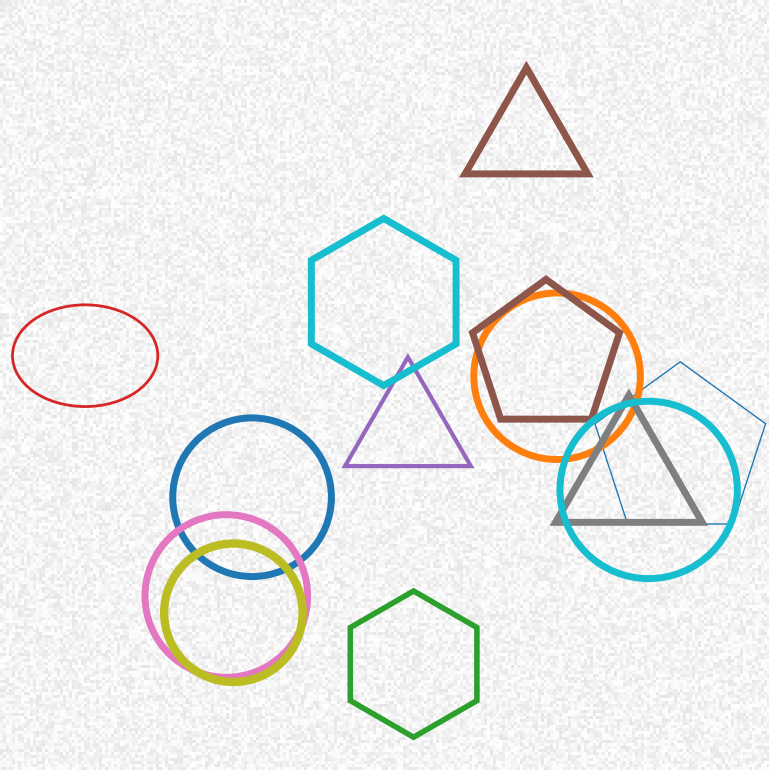[{"shape": "pentagon", "thickness": 0.5, "radius": 0.58, "center": [0.883, 0.414]}, {"shape": "circle", "thickness": 2.5, "radius": 0.52, "center": [0.327, 0.354]}, {"shape": "circle", "thickness": 2.5, "radius": 0.54, "center": [0.723, 0.511]}, {"shape": "hexagon", "thickness": 2, "radius": 0.47, "center": [0.537, 0.138]}, {"shape": "oval", "thickness": 1, "radius": 0.47, "center": [0.111, 0.538]}, {"shape": "triangle", "thickness": 1.5, "radius": 0.47, "center": [0.53, 0.442]}, {"shape": "pentagon", "thickness": 2.5, "radius": 0.5, "center": [0.709, 0.537]}, {"shape": "triangle", "thickness": 2.5, "radius": 0.46, "center": [0.684, 0.82]}, {"shape": "circle", "thickness": 2.5, "radius": 0.53, "center": [0.294, 0.226]}, {"shape": "triangle", "thickness": 2.5, "radius": 0.55, "center": [0.817, 0.377]}, {"shape": "circle", "thickness": 3, "radius": 0.45, "center": [0.303, 0.204]}, {"shape": "circle", "thickness": 2.5, "radius": 0.58, "center": [0.842, 0.364]}, {"shape": "hexagon", "thickness": 2.5, "radius": 0.54, "center": [0.498, 0.608]}]